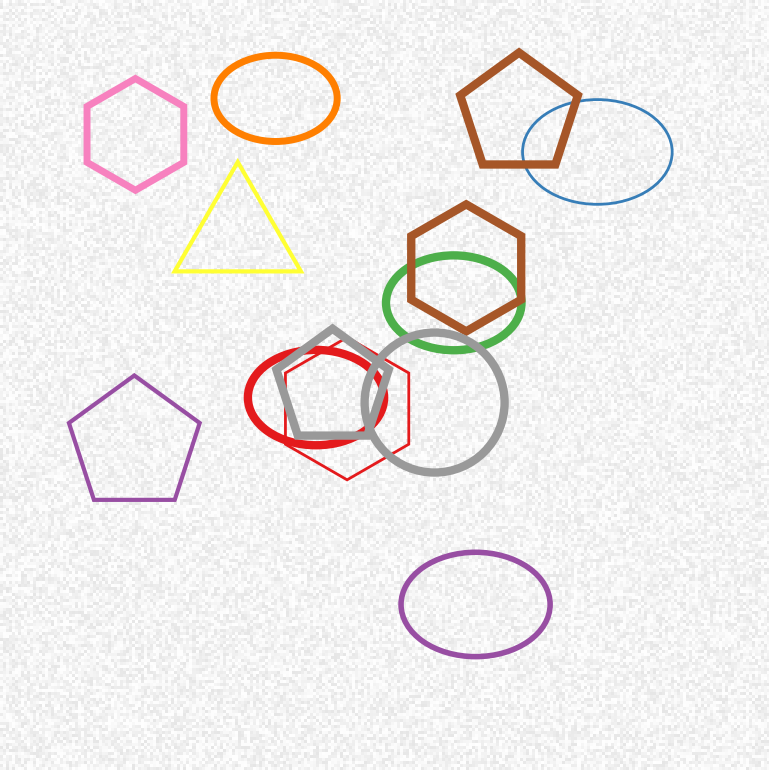[{"shape": "oval", "thickness": 3, "radius": 0.44, "center": [0.41, 0.484]}, {"shape": "hexagon", "thickness": 1, "radius": 0.46, "center": [0.451, 0.469]}, {"shape": "oval", "thickness": 1, "radius": 0.49, "center": [0.776, 0.803]}, {"shape": "oval", "thickness": 3, "radius": 0.44, "center": [0.589, 0.607]}, {"shape": "oval", "thickness": 2, "radius": 0.48, "center": [0.618, 0.215]}, {"shape": "pentagon", "thickness": 1.5, "radius": 0.45, "center": [0.174, 0.423]}, {"shape": "oval", "thickness": 2.5, "radius": 0.4, "center": [0.358, 0.872]}, {"shape": "triangle", "thickness": 1.5, "radius": 0.47, "center": [0.309, 0.695]}, {"shape": "hexagon", "thickness": 3, "radius": 0.41, "center": [0.605, 0.652]}, {"shape": "pentagon", "thickness": 3, "radius": 0.4, "center": [0.674, 0.851]}, {"shape": "hexagon", "thickness": 2.5, "radius": 0.36, "center": [0.176, 0.825]}, {"shape": "circle", "thickness": 3, "radius": 0.45, "center": [0.564, 0.477]}, {"shape": "pentagon", "thickness": 3, "radius": 0.38, "center": [0.432, 0.496]}]